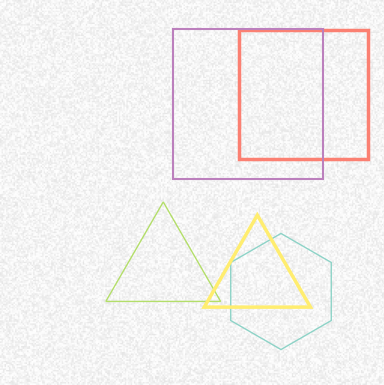[{"shape": "hexagon", "thickness": 1, "radius": 0.75, "center": [0.73, 0.243]}, {"shape": "square", "thickness": 2.5, "radius": 0.84, "center": [0.787, 0.754]}, {"shape": "triangle", "thickness": 1, "radius": 0.86, "center": [0.424, 0.303]}, {"shape": "square", "thickness": 1.5, "radius": 0.97, "center": [0.645, 0.73]}, {"shape": "triangle", "thickness": 2.5, "radius": 0.8, "center": [0.668, 0.282]}]